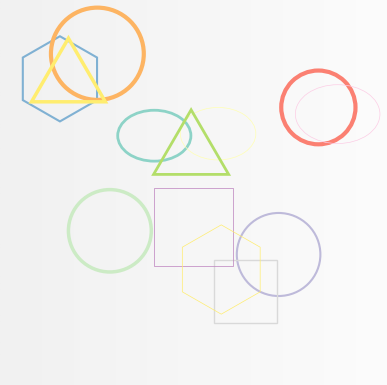[{"shape": "oval", "thickness": 2, "radius": 0.47, "center": [0.398, 0.648]}, {"shape": "oval", "thickness": 0.5, "radius": 0.49, "center": [0.563, 0.653]}, {"shape": "circle", "thickness": 1.5, "radius": 0.54, "center": [0.719, 0.339]}, {"shape": "circle", "thickness": 3, "radius": 0.48, "center": [0.822, 0.721]}, {"shape": "hexagon", "thickness": 1.5, "radius": 0.55, "center": [0.155, 0.795]}, {"shape": "circle", "thickness": 3, "radius": 0.6, "center": [0.251, 0.86]}, {"shape": "triangle", "thickness": 2, "radius": 0.56, "center": [0.493, 0.603]}, {"shape": "oval", "thickness": 0.5, "radius": 0.55, "center": [0.871, 0.704]}, {"shape": "square", "thickness": 1, "radius": 0.41, "center": [0.633, 0.243]}, {"shape": "square", "thickness": 0.5, "radius": 0.51, "center": [0.5, 0.41]}, {"shape": "circle", "thickness": 2.5, "radius": 0.53, "center": [0.284, 0.401]}, {"shape": "hexagon", "thickness": 0.5, "radius": 0.58, "center": [0.571, 0.3]}, {"shape": "triangle", "thickness": 2.5, "radius": 0.55, "center": [0.177, 0.791]}]